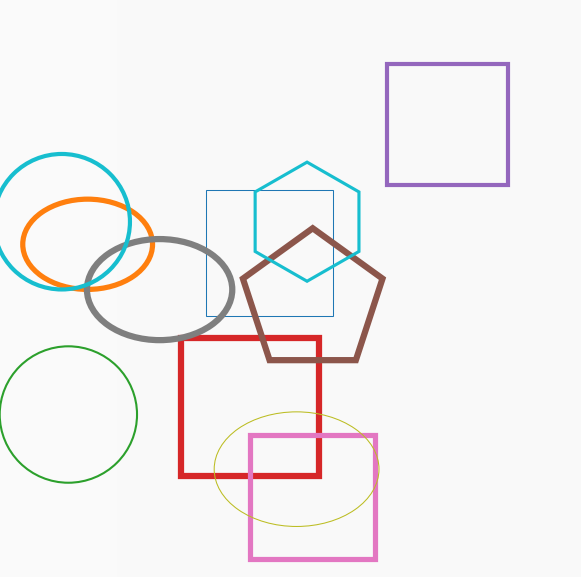[{"shape": "square", "thickness": 0.5, "radius": 0.54, "center": [0.463, 0.561]}, {"shape": "oval", "thickness": 2.5, "radius": 0.56, "center": [0.151, 0.576]}, {"shape": "circle", "thickness": 1, "radius": 0.59, "center": [0.118, 0.281]}, {"shape": "square", "thickness": 3, "radius": 0.6, "center": [0.43, 0.294]}, {"shape": "square", "thickness": 2, "radius": 0.52, "center": [0.77, 0.784]}, {"shape": "pentagon", "thickness": 3, "radius": 0.63, "center": [0.538, 0.478]}, {"shape": "square", "thickness": 2.5, "radius": 0.54, "center": [0.538, 0.138]}, {"shape": "oval", "thickness": 3, "radius": 0.62, "center": [0.275, 0.498]}, {"shape": "oval", "thickness": 0.5, "radius": 0.71, "center": [0.51, 0.187]}, {"shape": "hexagon", "thickness": 1.5, "radius": 0.52, "center": [0.528, 0.615]}, {"shape": "circle", "thickness": 2, "radius": 0.59, "center": [0.106, 0.615]}]